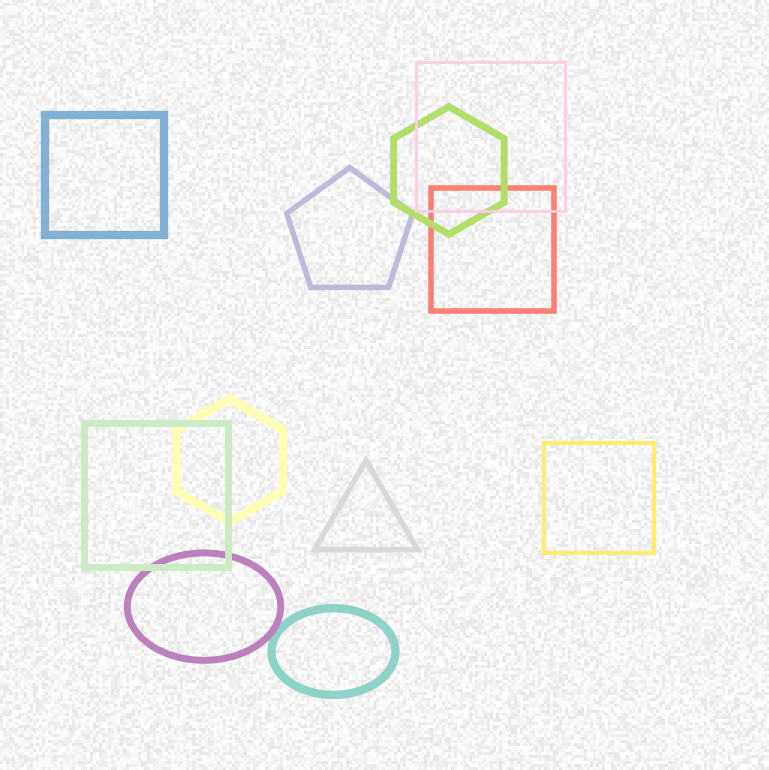[{"shape": "oval", "thickness": 3, "radius": 0.4, "center": [0.433, 0.154]}, {"shape": "hexagon", "thickness": 3, "radius": 0.4, "center": [0.298, 0.402]}, {"shape": "pentagon", "thickness": 2, "radius": 0.43, "center": [0.454, 0.696]}, {"shape": "square", "thickness": 2, "radius": 0.4, "center": [0.639, 0.676]}, {"shape": "square", "thickness": 3, "radius": 0.39, "center": [0.136, 0.773]}, {"shape": "hexagon", "thickness": 2.5, "radius": 0.41, "center": [0.583, 0.779]}, {"shape": "square", "thickness": 1, "radius": 0.48, "center": [0.637, 0.823]}, {"shape": "triangle", "thickness": 2, "radius": 0.39, "center": [0.475, 0.325]}, {"shape": "oval", "thickness": 2.5, "radius": 0.5, "center": [0.265, 0.212]}, {"shape": "square", "thickness": 2.5, "radius": 0.47, "center": [0.202, 0.357]}, {"shape": "square", "thickness": 1.5, "radius": 0.36, "center": [0.777, 0.353]}]